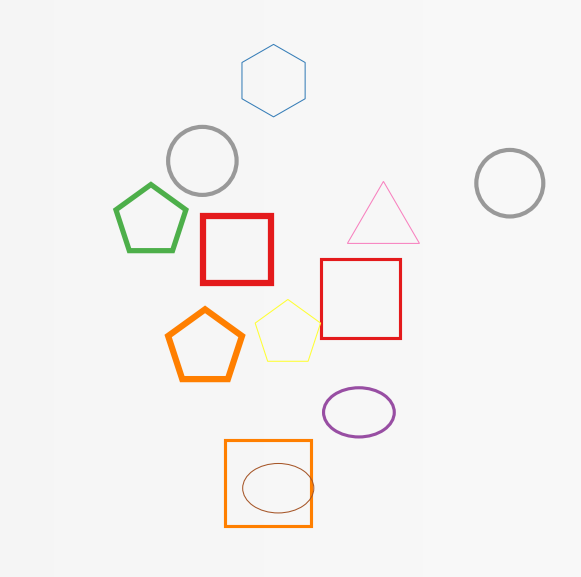[{"shape": "square", "thickness": 3, "radius": 0.29, "center": [0.407, 0.567]}, {"shape": "square", "thickness": 1.5, "radius": 0.34, "center": [0.62, 0.482]}, {"shape": "hexagon", "thickness": 0.5, "radius": 0.31, "center": [0.471, 0.86]}, {"shape": "pentagon", "thickness": 2.5, "radius": 0.32, "center": [0.26, 0.616]}, {"shape": "oval", "thickness": 1.5, "radius": 0.3, "center": [0.617, 0.285]}, {"shape": "pentagon", "thickness": 3, "radius": 0.33, "center": [0.353, 0.397]}, {"shape": "square", "thickness": 1.5, "radius": 0.37, "center": [0.461, 0.163]}, {"shape": "pentagon", "thickness": 0.5, "radius": 0.3, "center": [0.495, 0.421]}, {"shape": "oval", "thickness": 0.5, "radius": 0.31, "center": [0.479, 0.154]}, {"shape": "triangle", "thickness": 0.5, "radius": 0.36, "center": [0.66, 0.613]}, {"shape": "circle", "thickness": 2, "radius": 0.29, "center": [0.348, 0.721]}, {"shape": "circle", "thickness": 2, "radius": 0.29, "center": [0.877, 0.682]}]